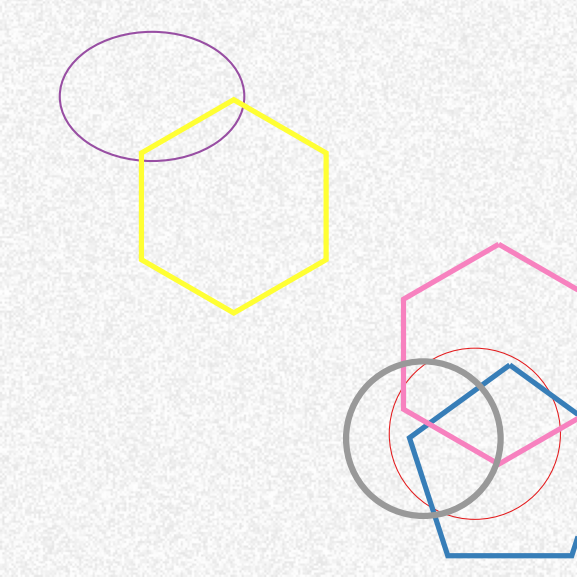[{"shape": "circle", "thickness": 0.5, "radius": 0.74, "center": [0.822, 0.248]}, {"shape": "pentagon", "thickness": 2.5, "radius": 0.91, "center": [0.883, 0.185]}, {"shape": "oval", "thickness": 1, "radius": 0.8, "center": [0.263, 0.832]}, {"shape": "hexagon", "thickness": 2.5, "radius": 0.92, "center": [0.405, 0.642]}, {"shape": "hexagon", "thickness": 2.5, "radius": 0.95, "center": [0.864, 0.386]}, {"shape": "circle", "thickness": 3, "radius": 0.67, "center": [0.733, 0.24]}]